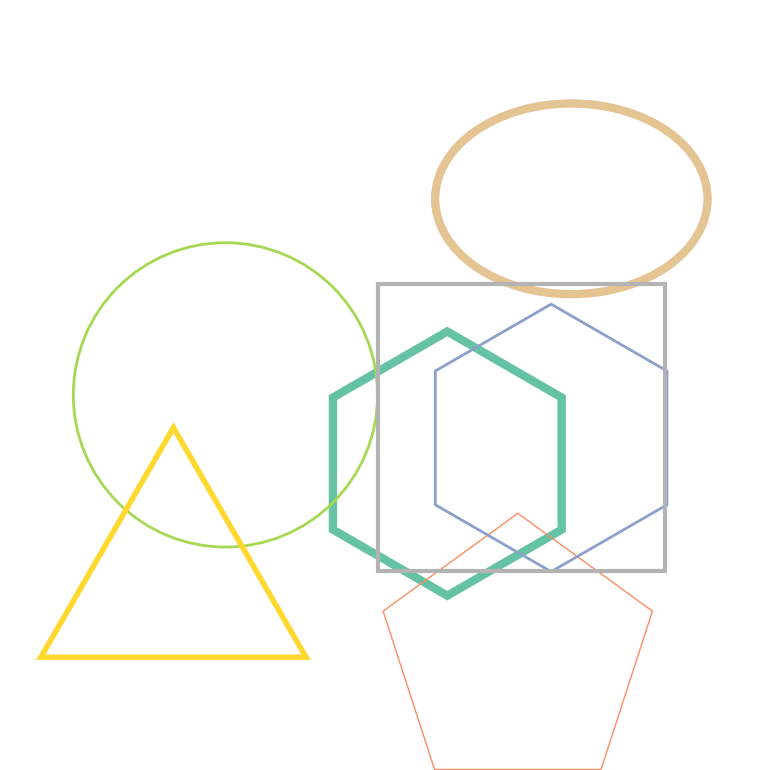[{"shape": "hexagon", "thickness": 3, "radius": 0.86, "center": [0.581, 0.398]}, {"shape": "pentagon", "thickness": 0.5, "radius": 0.92, "center": [0.672, 0.149]}, {"shape": "hexagon", "thickness": 1, "radius": 0.87, "center": [0.716, 0.431]}, {"shape": "circle", "thickness": 1, "radius": 0.99, "center": [0.293, 0.487]}, {"shape": "triangle", "thickness": 2, "radius": 0.99, "center": [0.225, 0.246]}, {"shape": "oval", "thickness": 3, "radius": 0.88, "center": [0.742, 0.742]}, {"shape": "square", "thickness": 1.5, "radius": 0.93, "center": [0.677, 0.445]}]